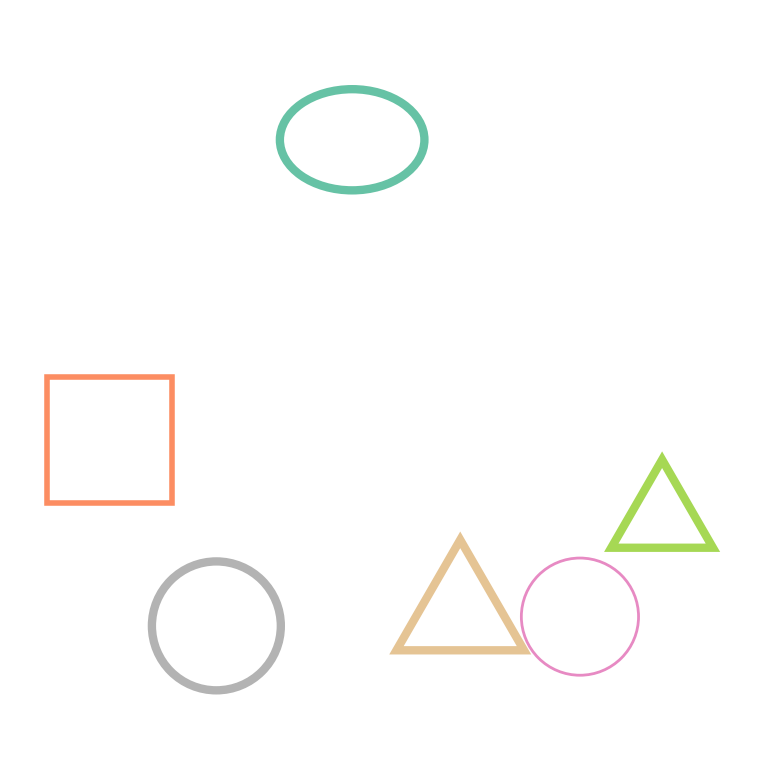[{"shape": "oval", "thickness": 3, "radius": 0.47, "center": [0.457, 0.818]}, {"shape": "square", "thickness": 2, "radius": 0.41, "center": [0.142, 0.428]}, {"shape": "circle", "thickness": 1, "radius": 0.38, "center": [0.753, 0.199]}, {"shape": "triangle", "thickness": 3, "radius": 0.38, "center": [0.86, 0.327]}, {"shape": "triangle", "thickness": 3, "radius": 0.48, "center": [0.598, 0.203]}, {"shape": "circle", "thickness": 3, "radius": 0.42, "center": [0.281, 0.187]}]